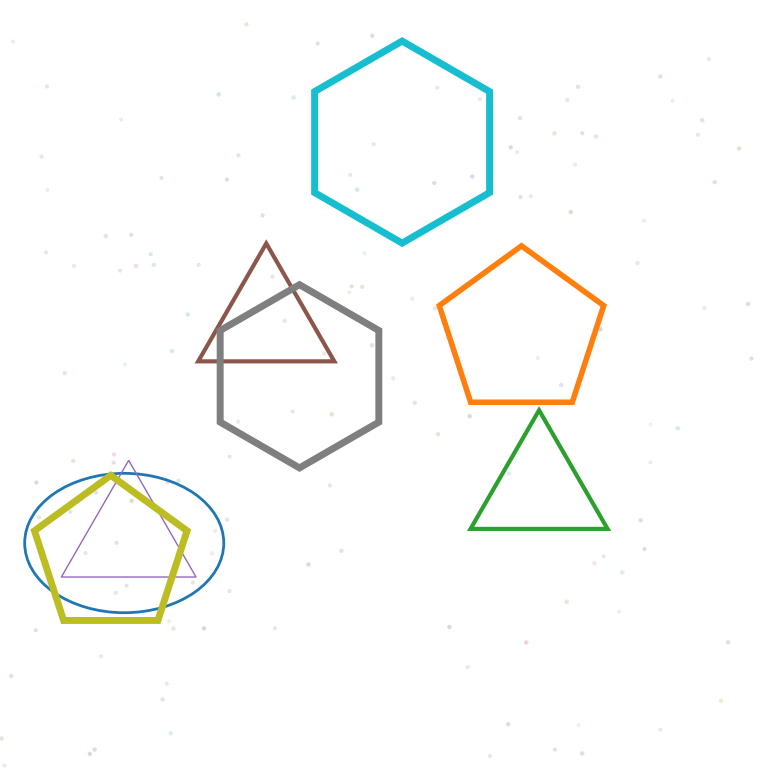[{"shape": "oval", "thickness": 1, "radius": 0.65, "center": [0.161, 0.295]}, {"shape": "pentagon", "thickness": 2, "radius": 0.56, "center": [0.677, 0.568]}, {"shape": "triangle", "thickness": 1.5, "radius": 0.51, "center": [0.7, 0.365]}, {"shape": "triangle", "thickness": 0.5, "radius": 0.51, "center": [0.167, 0.301]}, {"shape": "triangle", "thickness": 1.5, "radius": 0.51, "center": [0.346, 0.582]}, {"shape": "hexagon", "thickness": 2.5, "radius": 0.59, "center": [0.389, 0.511]}, {"shape": "pentagon", "thickness": 2.5, "radius": 0.52, "center": [0.144, 0.278]}, {"shape": "hexagon", "thickness": 2.5, "radius": 0.66, "center": [0.522, 0.815]}]